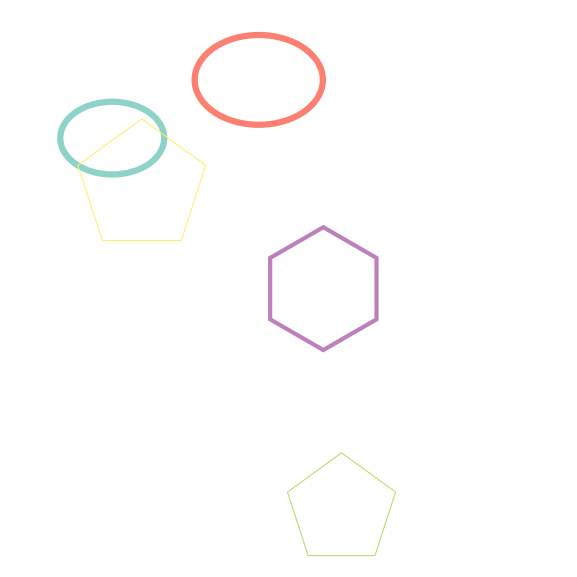[{"shape": "oval", "thickness": 3, "radius": 0.45, "center": [0.194, 0.76]}, {"shape": "oval", "thickness": 3, "radius": 0.56, "center": [0.448, 0.861]}, {"shape": "pentagon", "thickness": 0.5, "radius": 0.49, "center": [0.591, 0.117]}, {"shape": "hexagon", "thickness": 2, "radius": 0.53, "center": [0.56, 0.499]}, {"shape": "pentagon", "thickness": 0.5, "radius": 0.58, "center": [0.246, 0.677]}]